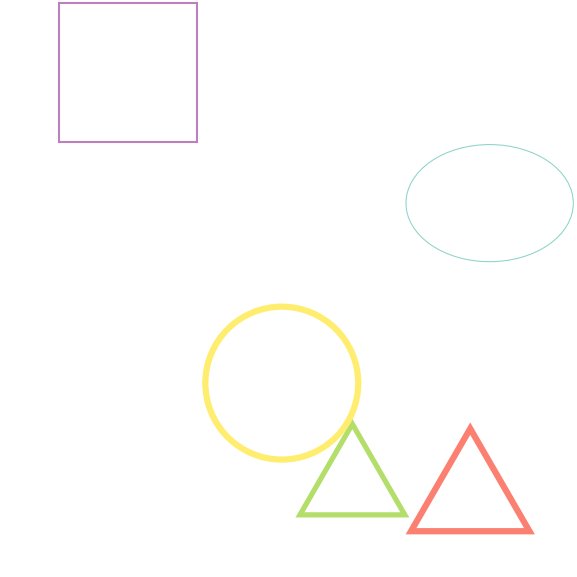[{"shape": "oval", "thickness": 0.5, "radius": 0.72, "center": [0.848, 0.647]}, {"shape": "triangle", "thickness": 3, "radius": 0.59, "center": [0.814, 0.138]}, {"shape": "triangle", "thickness": 2.5, "radius": 0.52, "center": [0.61, 0.16]}, {"shape": "square", "thickness": 1, "radius": 0.6, "center": [0.221, 0.874]}, {"shape": "circle", "thickness": 3, "radius": 0.66, "center": [0.488, 0.336]}]